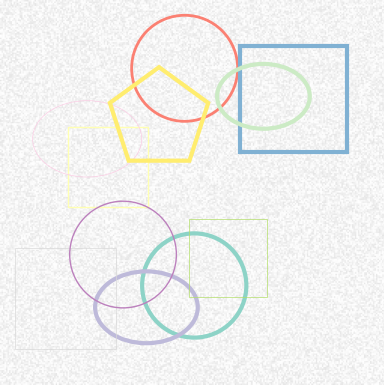[{"shape": "circle", "thickness": 3, "radius": 0.68, "center": [0.505, 0.258]}, {"shape": "square", "thickness": 1, "radius": 0.52, "center": [0.28, 0.567]}, {"shape": "oval", "thickness": 3, "radius": 0.67, "center": [0.38, 0.202]}, {"shape": "circle", "thickness": 2, "radius": 0.69, "center": [0.48, 0.823]}, {"shape": "square", "thickness": 3, "radius": 0.69, "center": [0.762, 0.743]}, {"shape": "square", "thickness": 0.5, "radius": 0.51, "center": [0.592, 0.33]}, {"shape": "oval", "thickness": 0.5, "radius": 0.71, "center": [0.226, 0.639]}, {"shape": "square", "thickness": 0.5, "radius": 0.66, "center": [0.17, 0.224]}, {"shape": "circle", "thickness": 1, "radius": 0.69, "center": [0.32, 0.339]}, {"shape": "oval", "thickness": 3, "radius": 0.6, "center": [0.684, 0.75]}, {"shape": "pentagon", "thickness": 3, "radius": 0.67, "center": [0.413, 0.691]}]